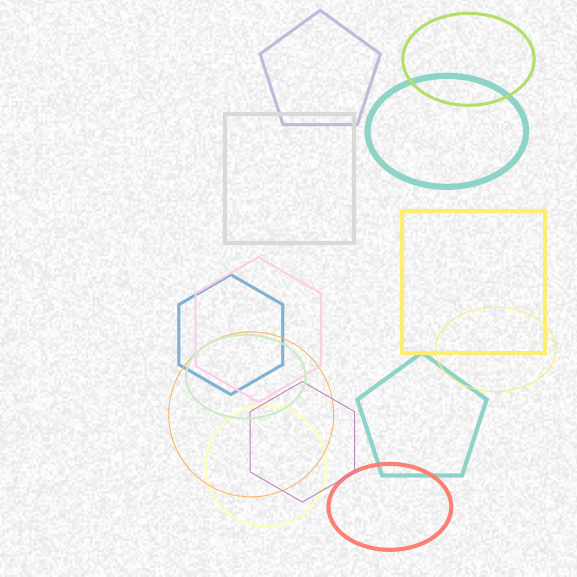[{"shape": "oval", "thickness": 3, "radius": 0.69, "center": [0.774, 0.772]}, {"shape": "pentagon", "thickness": 2, "radius": 0.59, "center": [0.731, 0.271]}, {"shape": "circle", "thickness": 1, "radius": 0.52, "center": [0.461, 0.192]}, {"shape": "pentagon", "thickness": 1.5, "radius": 0.55, "center": [0.554, 0.872]}, {"shape": "oval", "thickness": 2, "radius": 0.53, "center": [0.675, 0.121]}, {"shape": "hexagon", "thickness": 1.5, "radius": 0.52, "center": [0.4, 0.42]}, {"shape": "circle", "thickness": 0.5, "radius": 0.71, "center": [0.435, 0.282]}, {"shape": "oval", "thickness": 1.5, "radius": 0.57, "center": [0.811, 0.896]}, {"shape": "hexagon", "thickness": 1, "radius": 0.63, "center": [0.447, 0.428]}, {"shape": "square", "thickness": 2, "radius": 0.56, "center": [0.502, 0.691]}, {"shape": "hexagon", "thickness": 0.5, "radius": 0.52, "center": [0.524, 0.234]}, {"shape": "oval", "thickness": 1, "radius": 0.52, "center": [0.425, 0.347]}, {"shape": "square", "thickness": 2, "radius": 0.62, "center": [0.82, 0.511]}, {"shape": "oval", "thickness": 0.5, "radius": 0.52, "center": [0.858, 0.394]}]